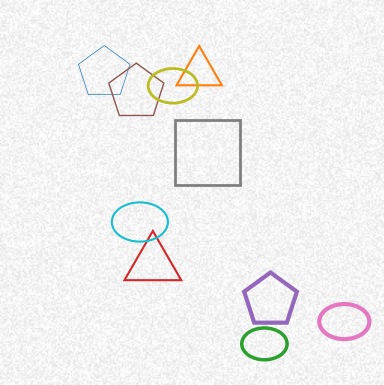[{"shape": "pentagon", "thickness": 0.5, "radius": 0.35, "center": [0.271, 0.811]}, {"shape": "triangle", "thickness": 1.5, "radius": 0.34, "center": [0.517, 0.813]}, {"shape": "oval", "thickness": 2.5, "radius": 0.29, "center": [0.687, 0.107]}, {"shape": "triangle", "thickness": 1.5, "radius": 0.43, "center": [0.397, 0.315]}, {"shape": "pentagon", "thickness": 3, "radius": 0.36, "center": [0.703, 0.22]}, {"shape": "pentagon", "thickness": 1, "radius": 0.38, "center": [0.354, 0.761]}, {"shape": "oval", "thickness": 3, "radius": 0.33, "center": [0.894, 0.165]}, {"shape": "square", "thickness": 2, "radius": 0.42, "center": [0.539, 0.603]}, {"shape": "oval", "thickness": 2, "radius": 0.32, "center": [0.449, 0.777]}, {"shape": "oval", "thickness": 1.5, "radius": 0.36, "center": [0.363, 0.423]}]